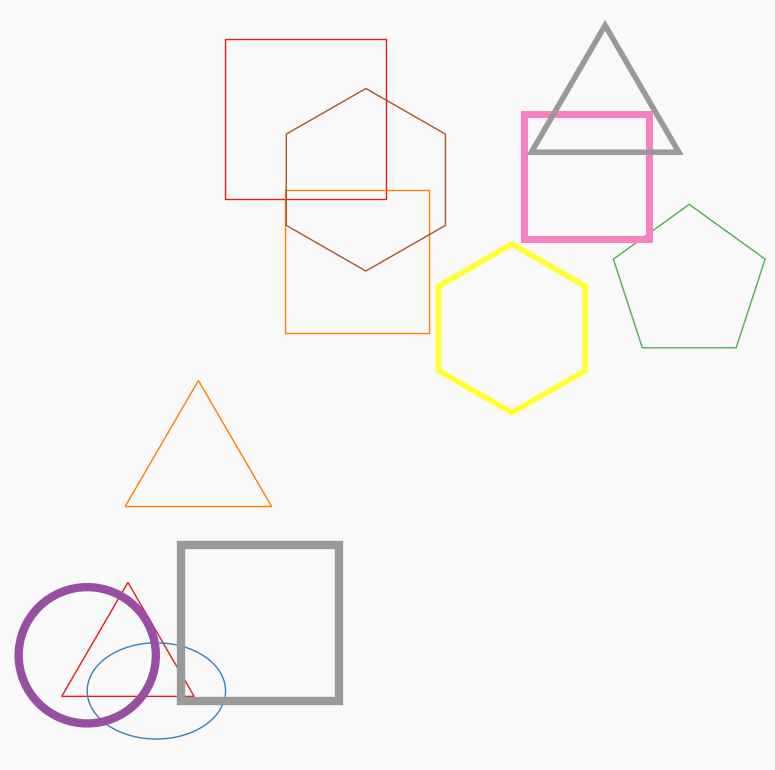[{"shape": "triangle", "thickness": 0.5, "radius": 0.49, "center": [0.165, 0.145]}, {"shape": "square", "thickness": 0.5, "radius": 0.52, "center": [0.394, 0.846]}, {"shape": "oval", "thickness": 0.5, "radius": 0.45, "center": [0.202, 0.103]}, {"shape": "pentagon", "thickness": 0.5, "radius": 0.51, "center": [0.889, 0.632]}, {"shape": "circle", "thickness": 3, "radius": 0.44, "center": [0.113, 0.149]}, {"shape": "square", "thickness": 0.5, "radius": 0.46, "center": [0.46, 0.661]}, {"shape": "triangle", "thickness": 0.5, "radius": 0.55, "center": [0.256, 0.397]}, {"shape": "hexagon", "thickness": 2, "radius": 0.55, "center": [0.66, 0.574]}, {"shape": "hexagon", "thickness": 0.5, "radius": 0.59, "center": [0.472, 0.767]}, {"shape": "square", "thickness": 2.5, "radius": 0.41, "center": [0.757, 0.771]}, {"shape": "square", "thickness": 3, "radius": 0.51, "center": [0.335, 0.191]}, {"shape": "triangle", "thickness": 2, "radius": 0.55, "center": [0.781, 0.857]}]